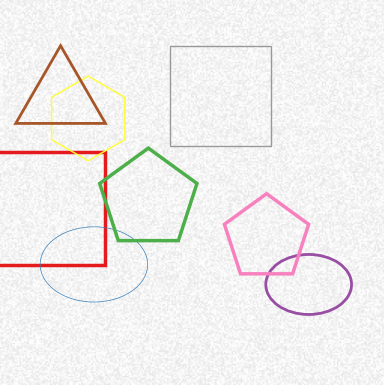[{"shape": "square", "thickness": 2.5, "radius": 0.73, "center": [0.126, 0.458]}, {"shape": "oval", "thickness": 0.5, "radius": 0.7, "center": [0.244, 0.313]}, {"shape": "pentagon", "thickness": 2.5, "radius": 0.66, "center": [0.385, 0.482]}, {"shape": "oval", "thickness": 2, "radius": 0.56, "center": [0.802, 0.261]}, {"shape": "hexagon", "thickness": 1, "radius": 0.55, "center": [0.229, 0.692]}, {"shape": "triangle", "thickness": 2, "radius": 0.67, "center": [0.157, 0.747]}, {"shape": "pentagon", "thickness": 2.5, "radius": 0.58, "center": [0.692, 0.382]}, {"shape": "square", "thickness": 1, "radius": 0.65, "center": [0.573, 0.75]}]